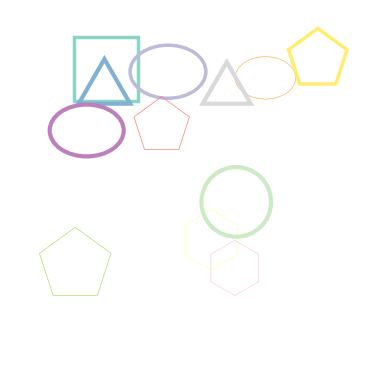[{"shape": "square", "thickness": 2.5, "radius": 0.42, "center": [0.276, 0.821]}, {"shape": "hexagon", "thickness": 0.5, "radius": 0.39, "center": [0.549, 0.377]}, {"shape": "oval", "thickness": 2.5, "radius": 0.49, "center": [0.436, 0.814]}, {"shape": "pentagon", "thickness": 0.5, "radius": 0.38, "center": [0.42, 0.673]}, {"shape": "triangle", "thickness": 3, "radius": 0.39, "center": [0.271, 0.769]}, {"shape": "oval", "thickness": 0.5, "radius": 0.39, "center": [0.689, 0.798]}, {"shape": "pentagon", "thickness": 0.5, "radius": 0.49, "center": [0.195, 0.312]}, {"shape": "hexagon", "thickness": 0.5, "radius": 0.36, "center": [0.61, 0.304]}, {"shape": "triangle", "thickness": 3, "radius": 0.36, "center": [0.589, 0.767]}, {"shape": "oval", "thickness": 3, "radius": 0.48, "center": [0.225, 0.661]}, {"shape": "circle", "thickness": 3, "radius": 0.45, "center": [0.614, 0.475]}, {"shape": "pentagon", "thickness": 2.5, "radius": 0.4, "center": [0.825, 0.846]}]